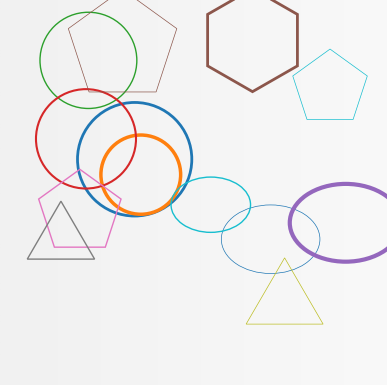[{"shape": "circle", "thickness": 2, "radius": 0.74, "center": [0.347, 0.586]}, {"shape": "oval", "thickness": 0.5, "radius": 0.64, "center": [0.698, 0.379]}, {"shape": "circle", "thickness": 2.5, "radius": 0.51, "center": [0.363, 0.546]}, {"shape": "circle", "thickness": 1, "radius": 0.62, "center": [0.228, 0.843]}, {"shape": "circle", "thickness": 1.5, "radius": 0.65, "center": [0.222, 0.639]}, {"shape": "oval", "thickness": 3, "radius": 0.72, "center": [0.892, 0.421]}, {"shape": "hexagon", "thickness": 2, "radius": 0.67, "center": [0.652, 0.896]}, {"shape": "pentagon", "thickness": 0.5, "radius": 0.74, "center": [0.316, 0.88]}, {"shape": "pentagon", "thickness": 1, "radius": 0.56, "center": [0.206, 0.448]}, {"shape": "triangle", "thickness": 1, "radius": 0.5, "center": [0.157, 0.377]}, {"shape": "triangle", "thickness": 0.5, "radius": 0.57, "center": [0.734, 0.216]}, {"shape": "pentagon", "thickness": 0.5, "radius": 0.51, "center": [0.852, 0.771]}, {"shape": "oval", "thickness": 1, "radius": 0.51, "center": [0.544, 0.468]}]